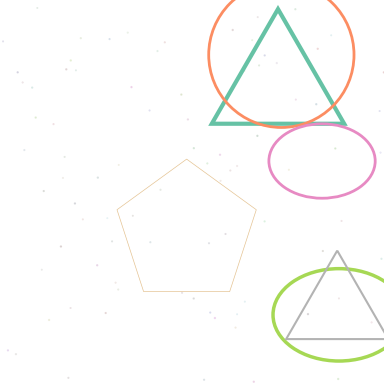[{"shape": "triangle", "thickness": 3, "radius": 0.99, "center": [0.722, 0.778]}, {"shape": "circle", "thickness": 2, "radius": 0.94, "center": [0.731, 0.858]}, {"shape": "oval", "thickness": 2, "radius": 0.69, "center": [0.836, 0.582]}, {"shape": "oval", "thickness": 2.5, "radius": 0.86, "center": [0.881, 0.182]}, {"shape": "pentagon", "thickness": 0.5, "radius": 0.95, "center": [0.485, 0.396]}, {"shape": "triangle", "thickness": 1.5, "radius": 0.77, "center": [0.876, 0.196]}]